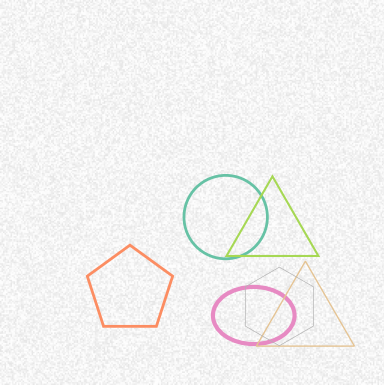[{"shape": "circle", "thickness": 2, "radius": 0.54, "center": [0.586, 0.436]}, {"shape": "pentagon", "thickness": 2, "radius": 0.58, "center": [0.338, 0.247]}, {"shape": "oval", "thickness": 3, "radius": 0.53, "center": [0.659, 0.181]}, {"shape": "triangle", "thickness": 1.5, "radius": 0.69, "center": [0.708, 0.404]}, {"shape": "triangle", "thickness": 1, "radius": 0.74, "center": [0.793, 0.175]}, {"shape": "hexagon", "thickness": 0.5, "radius": 0.51, "center": [0.726, 0.204]}]